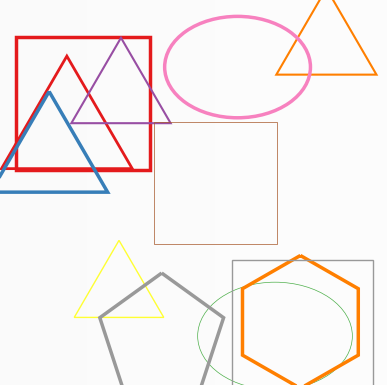[{"shape": "square", "thickness": 2.5, "radius": 0.86, "center": [0.214, 0.732]}, {"shape": "triangle", "thickness": 2, "radius": 0.97, "center": [0.173, 0.659]}, {"shape": "triangle", "thickness": 2.5, "radius": 0.87, "center": [0.127, 0.588]}, {"shape": "oval", "thickness": 0.5, "radius": 1.0, "center": [0.71, 0.127]}, {"shape": "triangle", "thickness": 1.5, "radius": 0.74, "center": [0.312, 0.754]}, {"shape": "triangle", "thickness": 1.5, "radius": 0.75, "center": [0.842, 0.881]}, {"shape": "hexagon", "thickness": 2.5, "radius": 0.86, "center": [0.775, 0.164]}, {"shape": "triangle", "thickness": 1, "radius": 0.67, "center": [0.307, 0.242]}, {"shape": "square", "thickness": 0.5, "radius": 0.79, "center": [0.556, 0.524]}, {"shape": "oval", "thickness": 2.5, "radius": 0.94, "center": [0.613, 0.826]}, {"shape": "pentagon", "thickness": 2.5, "radius": 0.84, "center": [0.417, 0.123]}, {"shape": "square", "thickness": 1, "radius": 0.91, "center": [0.781, 0.144]}]